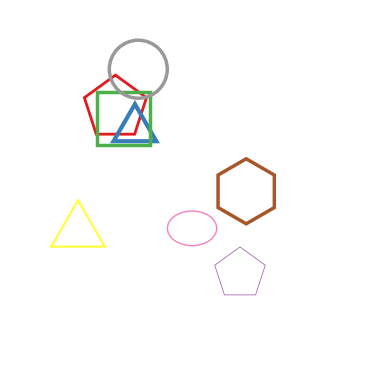[{"shape": "pentagon", "thickness": 2, "radius": 0.42, "center": [0.3, 0.72]}, {"shape": "triangle", "thickness": 3, "radius": 0.32, "center": [0.35, 0.665]}, {"shape": "square", "thickness": 2.5, "radius": 0.35, "center": [0.321, 0.692]}, {"shape": "pentagon", "thickness": 0.5, "radius": 0.34, "center": [0.623, 0.29]}, {"shape": "triangle", "thickness": 1.5, "radius": 0.4, "center": [0.203, 0.4]}, {"shape": "hexagon", "thickness": 2.5, "radius": 0.42, "center": [0.639, 0.503]}, {"shape": "oval", "thickness": 1, "radius": 0.32, "center": [0.499, 0.407]}, {"shape": "circle", "thickness": 2.5, "radius": 0.38, "center": [0.359, 0.82]}]